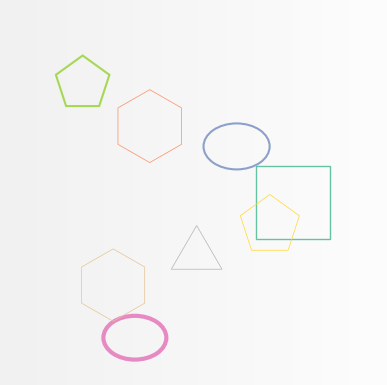[{"shape": "square", "thickness": 1, "radius": 0.48, "center": [0.756, 0.473]}, {"shape": "hexagon", "thickness": 0.5, "radius": 0.47, "center": [0.386, 0.672]}, {"shape": "oval", "thickness": 1.5, "radius": 0.43, "center": [0.611, 0.62]}, {"shape": "oval", "thickness": 3, "radius": 0.41, "center": [0.348, 0.123]}, {"shape": "pentagon", "thickness": 1.5, "radius": 0.36, "center": [0.213, 0.783]}, {"shape": "pentagon", "thickness": 0.5, "radius": 0.4, "center": [0.696, 0.415]}, {"shape": "hexagon", "thickness": 0.5, "radius": 0.47, "center": [0.292, 0.26]}, {"shape": "triangle", "thickness": 0.5, "radius": 0.38, "center": [0.507, 0.339]}]